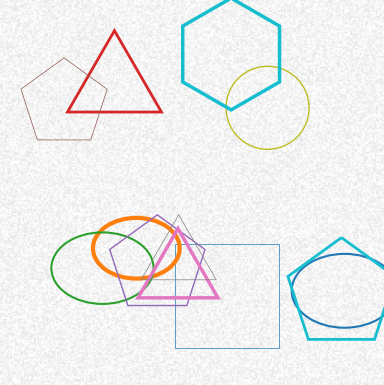[{"shape": "square", "thickness": 0.5, "radius": 0.68, "center": [0.589, 0.23]}, {"shape": "oval", "thickness": 1.5, "radius": 0.69, "center": [0.895, 0.245]}, {"shape": "oval", "thickness": 3, "radius": 0.56, "center": [0.354, 0.355]}, {"shape": "oval", "thickness": 1.5, "radius": 0.66, "center": [0.266, 0.304]}, {"shape": "triangle", "thickness": 2, "radius": 0.7, "center": [0.297, 0.779]}, {"shape": "pentagon", "thickness": 1, "radius": 0.65, "center": [0.409, 0.312]}, {"shape": "pentagon", "thickness": 0.5, "radius": 0.59, "center": [0.166, 0.732]}, {"shape": "triangle", "thickness": 2.5, "radius": 0.6, "center": [0.462, 0.286]}, {"shape": "triangle", "thickness": 0.5, "radius": 0.56, "center": [0.464, 0.33]}, {"shape": "circle", "thickness": 1, "radius": 0.54, "center": [0.695, 0.72]}, {"shape": "pentagon", "thickness": 2, "radius": 0.73, "center": [0.887, 0.237]}, {"shape": "hexagon", "thickness": 2.5, "radius": 0.73, "center": [0.6, 0.86]}]